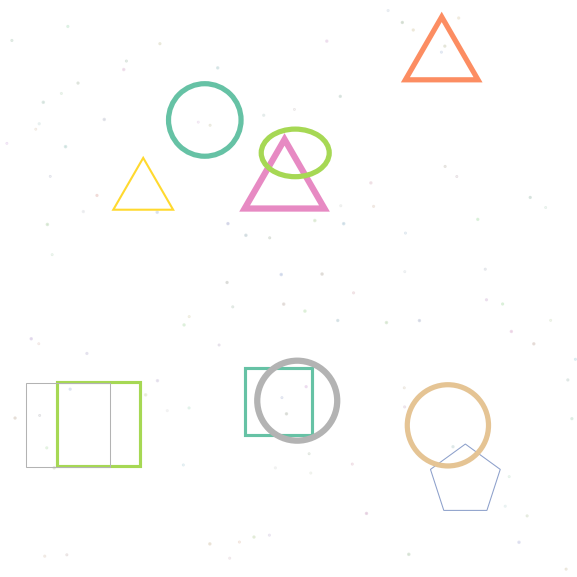[{"shape": "square", "thickness": 1.5, "radius": 0.29, "center": [0.482, 0.304]}, {"shape": "circle", "thickness": 2.5, "radius": 0.31, "center": [0.355, 0.791]}, {"shape": "triangle", "thickness": 2.5, "radius": 0.36, "center": [0.765, 0.897]}, {"shape": "pentagon", "thickness": 0.5, "radius": 0.32, "center": [0.806, 0.167]}, {"shape": "triangle", "thickness": 3, "radius": 0.4, "center": [0.493, 0.678]}, {"shape": "square", "thickness": 1.5, "radius": 0.36, "center": [0.171, 0.265]}, {"shape": "oval", "thickness": 2.5, "radius": 0.29, "center": [0.511, 0.734]}, {"shape": "triangle", "thickness": 1, "radius": 0.3, "center": [0.248, 0.666]}, {"shape": "circle", "thickness": 2.5, "radius": 0.35, "center": [0.776, 0.263]}, {"shape": "circle", "thickness": 3, "radius": 0.35, "center": [0.515, 0.305]}, {"shape": "square", "thickness": 0.5, "radius": 0.36, "center": [0.118, 0.263]}]